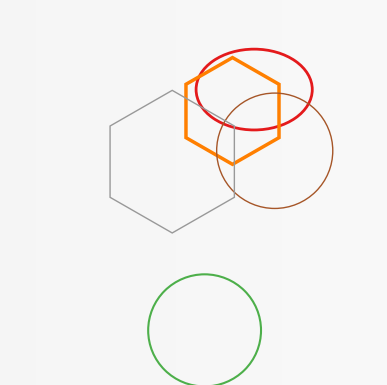[{"shape": "oval", "thickness": 2, "radius": 0.75, "center": [0.656, 0.767]}, {"shape": "circle", "thickness": 1.5, "radius": 0.73, "center": [0.528, 0.142]}, {"shape": "hexagon", "thickness": 2.5, "radius": 0.69, "center": [0.6, 0.712]}, {"shape": "circle", "thickness": 1, "radius": 0.75, "center": [0.709, 0.608]}, {"shape": "hexagon", "thickness": 1, "radius": 0.93, "center": [0.444, 0.58]}]